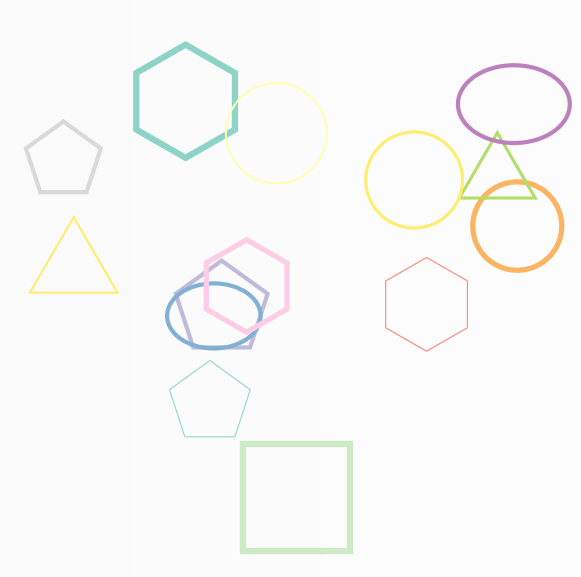[{"shape": "hexagon", "thickness": 3, "radius": 0.49, "center": [0.319, 0.824]}, {"shape": "pentagon", "thickness": 0.5, "radius": 0.37, "center": [0.361, 0.302]}, {"shape": "circle", "thickness": 1, "radius": 0.43, "center": [0.475, 0.768]}, {"shape": "pentagon", "thickness": 2, "radius": 0.42, "center": [0.381, 0.465]}, {"shape": "hexagon", "thickness": 0.5, "radius": 0.41, "center": [0.734, 0.472]}, {"shape": "oval", "thickness": 2, "radius": 0.4, "center": [0.368, 0.452]}, {"shape": "circle", "thickness": 2.5, "radius": 0.38, "center": [0.89, 0.608]}, {"shape": "triangle", "thickness": 1.5, "radius": 0.38, "center": [0.856, 0.694]}, {"shape": "hexagon", "thickness": 2.5, "radius": 0.4, "center": [0.424, 0.504]}, {"shape": "pentagon", "thickness": 2, "radius": 0.34, "center": [0.109, 0.721]}, {"shape": "oval", "thickness": 2, "radius": 0.48, "center": [0.884, 0.819]}, {"shape": "square", "thickness": 3, "radius": 0.46, "center": [0.51, 0.137]}, {"shape": "triangle", "thickness": 1, "radius": 0.44, "center": [0.127, 0.536]}, {"shape": "circle", "thickness": 1.5, "radius": 0.42, "center": [0.712, 0.687]}]